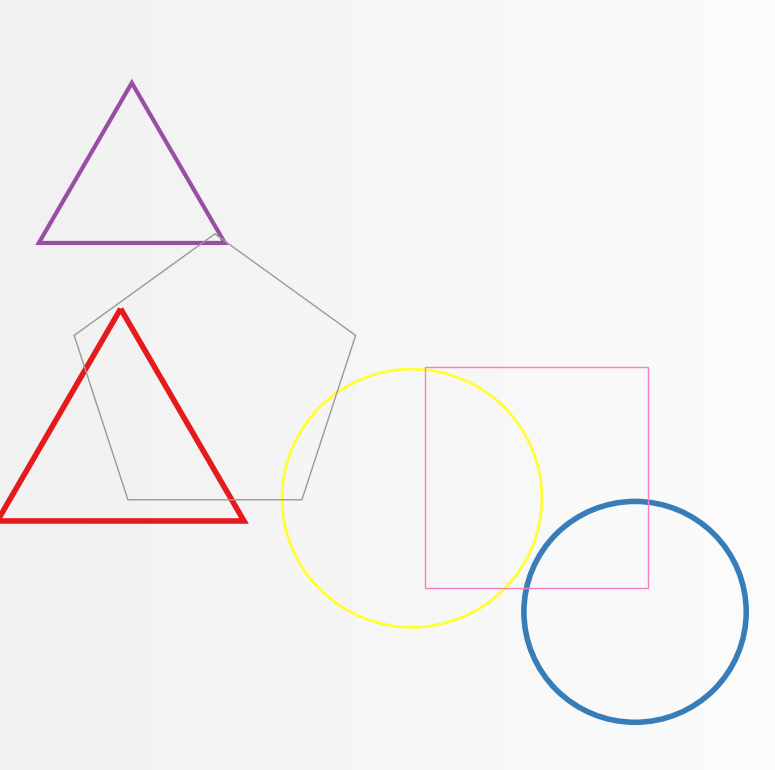[{"shape": "triangle", "thickness": 2, "radius": 0.92, "center": [0.156, 0.415]}, {"shape": "circle", "thickness": 2, "radius": 0.72, "center": [0.819, 0.205]}, {"shape": "triangle", "thickness": 1.5, "radius": 0.69, "center": [0.17, 0.754]}, {"shape": "circle", "thickness": 1, "radius": 0.84, "center": [0.532, 0.353]}, {"shape": "square", "thickness": 0.5, "radius": 0.72, "center": [0.693, 0.38]}, {"shape": "pentagon", "thickness": 0.5, "radius": 0.95, "center": [0.277, 0.505]}]